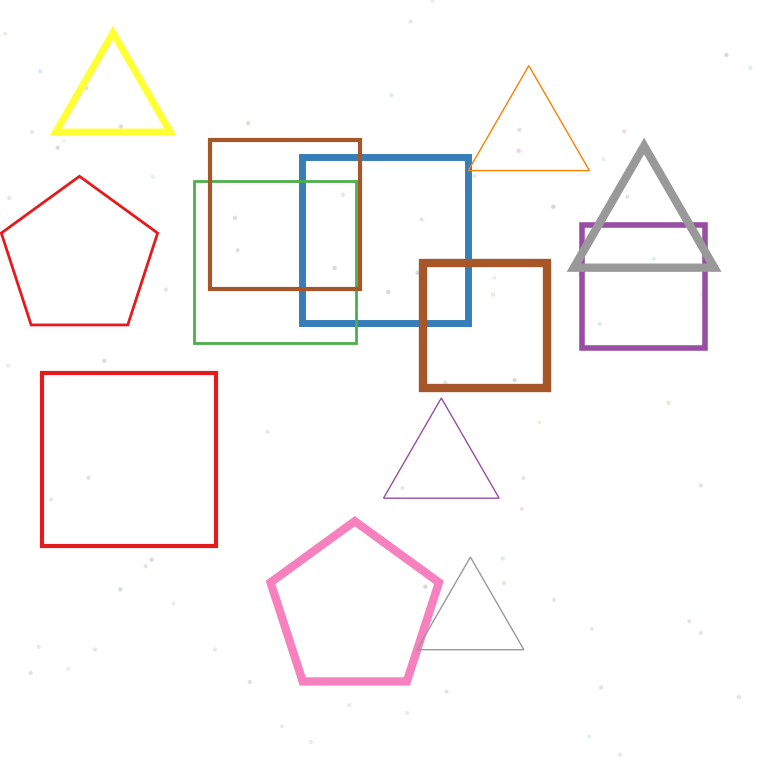[{"shape": "pentagon", "thickness": 1, "radius": 0.53, "center": [0.103, 0.664]}, {"shape": "square", "thickness": 1.5, "radius": 0.56, "center": [0.167, 0.403]}, {"shape": "square", "thickness": 2.5, "radius": 0.54, "center": [0.5, 0.688]}, {"shape": "square", "thickness": 1, "radius": 0.53, "center": [0.357, 0.66]}, {"shape": "square", "thickness": 2, "radius": 0.4, "center": [0.835, 0.628]}, {"shape": "triangle", "thickness": 0.5, "radius": 0.43, "center": [0.573, 0.396]}, {"shape": "triangle", "thickness": 0.5, "radius": 0.45, "center": [0.687, 0.824]}, {"shape": "triangle", "thickness": 2.5, "radius": 0.43, "center": [0.147, 0.871]}, {"shape": "square", "thickness": 3, "radius": 0.4, "center": [0.63, 0.577]}, {"shape": "square", "thickness": 1.5, "radius": 0.48, "center": [0.37, 0.722]}, {"shape": "pentagon", "thickness": 3, "radius": 0.58, "center": [0.461, 0.208]}, {"shape": "triangle", "thickness": 0.5, "radius": 0.4, "center": [0.611, 0.196]}, {"shape": "triangle", "thickness": 3, "radius": 0.53, "center": [0.836, 0.705]}]